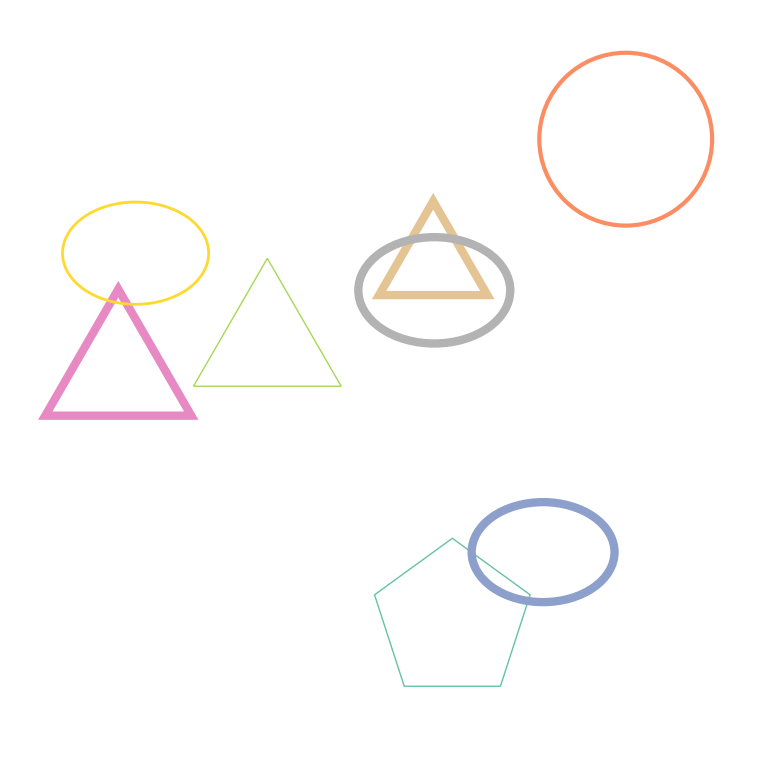[{"shape": "pentagon", "thickness": 0.5, "radius": 0.53, "center": [0.587, 0.195]}, {"shape": "circle", "thickness": 1.5, "radius": 0.56, "center": [0.813, 0.819]}, {"shape": "oval", "thickness": 3, "radius": 0.46, "center": [0.705, 0.283]}, {"shape": "triangle", "thickness": 3, "radius": 0.55, "center": [0.154, 0.515]}, {"shape": "triangle", "thickness": 0.5, "radius": 0.55, "center": [0.347, 0.554]}, {"shape": "oval", "thickness": 1, "radius": 0.47, "center": [0.176, 0.671]}, {"shape": "triangle", "thickness": 3, "radius": 0.41, "center": [0.563, 0.657]}, {"shape": "oval", "thickness": 3, "radius": 0.49, "center": [0.564, 0.623]}]